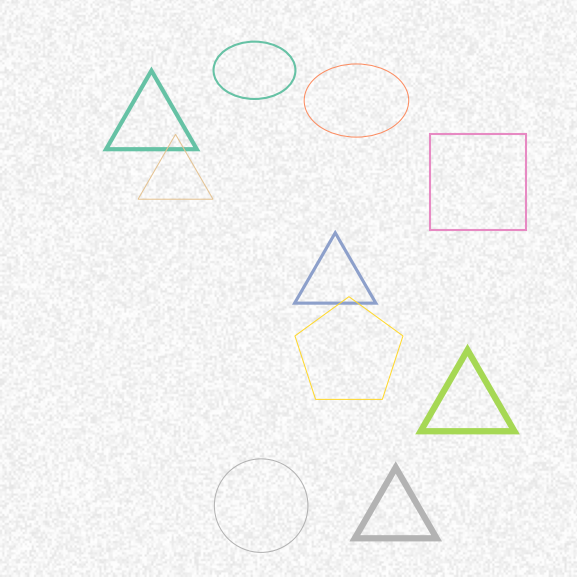[{"shape": "triangle", "thickness": 2, "radius": 0.45, "center": [0.262, 0.786]}, {"shape": "oval", "thickness": 1, "radius": 0.35, "center": [0.441, 0.877]}, {"shape": "oval", "thickness": 0.5, "radius": 0.45, "center": [0.617, 0.825]}, {"shape": "triangle", "thickness": 1.5, "radius": 0.41, "center": [0.58, 0.515]}, {"shape": "square", "thickness": 1, "radius": 0.42, "center": [0.828, 0.684]}, {"shape": "triangle", "thickness": 3, "radius": 0.47, "center": [0.81, 0.299]}, {"shape": "pentagon", "thickness": 0.5, "radius": 0.49, "center": [0.604, 0.387]}, {"shape": "triangle", "thickness": 0.5, "radius": 0.37, "center": [0.304, 0.692]}, {"shape": "circle", "thickness": 0.5, "radius": 0.4, "center": [0.452, 0.124]}, {"shape": "triangle", "thickness": 3, "radius": 0.41, "center": [0.685, 0.108]}]